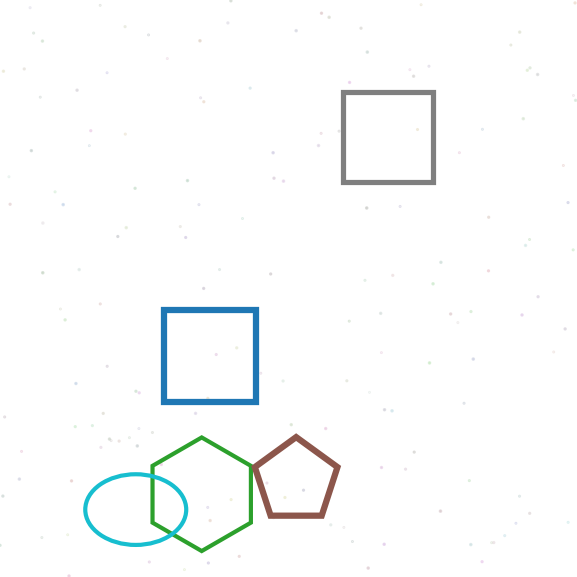[{"shape": "square", "thickness": 3, "radius": 0.4, "center": [0.363, 0.383]}, {"shape": "hexagon", "thickness": 2, "radius": 0.49, "center": [0.349, 0.143]}, {"shape": "pentagon", "thickness": 3, "radius": 0.38, "center": [0.513, 0.167]}, {"shape": "square", "thickness": 2.5, "radius": 0.39, "center": [0.672, 0.762]}, {"shape": "oval", "thickness": 2, "radius": 0.44, "center": [0.235, 0.117]}]